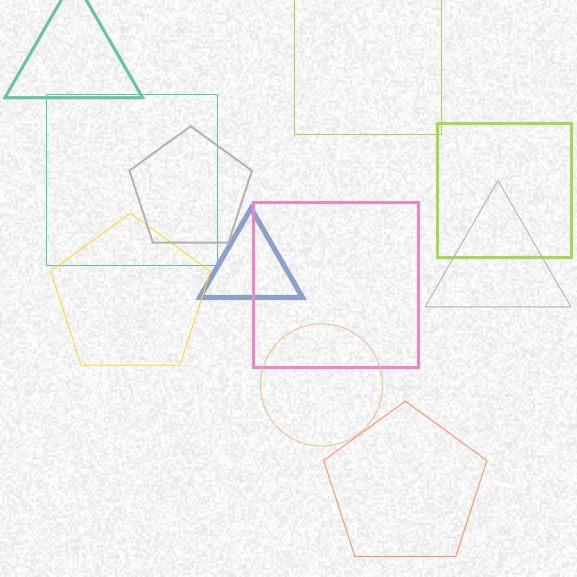[{"shape": "square", "thickness": 0.5, "radius": 0.74, "center": [0.228, 0.689]}, {"shape": "triangle", "thickness": 1.5, "radius": 0.69, "center": [0.128, 0.899]}, {"shape": "pentagon", "thickness": 0.5, "radius": 0.74, "center": [0.702, 0.156]}, {"shape": "triangle", "thickness": 2.5, "radius": 0.51, "center": [0.435, 0.535]}, {"shape": "square", "thickness": 1.5, "radius": 0.72, "center": [0.581, 0.506]}, {"shape": "square", "thickness": 0.5, "radius": 0.63, "center": [0.636, 0.895]}, {"shape": "square", "thickness": 1.5, "radius": 0.58, "center": [0.873, 0.67]}, {"shape": "pentagon", "thickness": 0.5, "radius": 0.73, "center": [0.226, 0.484]}, {"shape": "circle", "thickness": 0.5, "radius": 0.53, "center": [0.557, 0.333]}, {"shape": "pentagon", "thickness": 1, "radius": 0.56, "center": [0.33, 0.669]}, {"shape": "triangle", "thickness": 0.5, "radius": 0.73, "center": [0.862, 0.541]}]